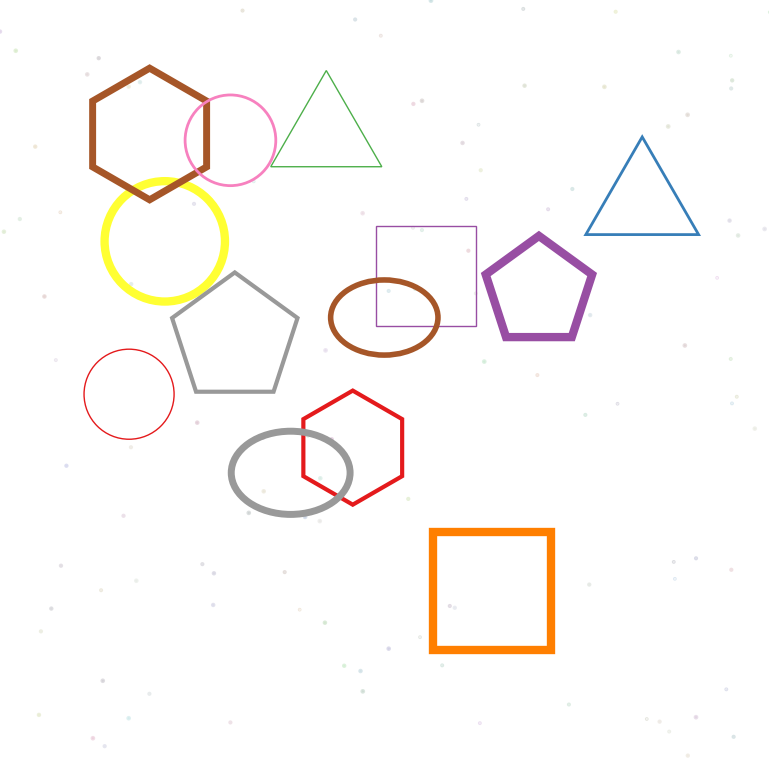[{"shape": "hexagon", "thickness": 1.5, "radius": 0.37, "center": [0.458, 0.419]}, {"shape": "circle", "thickness": 0.5, "radius": 0.29, "center": [0.168, 0.488]}, {"shape": "triangle", "thickness": 1, "radius": 0.42, "center": [0.834, 0.738]}, {"shape": "triangle", "thickness": 0.5, "radius": 0.42, "center": [0.424, 0.825]}, {"shape": "pentagon", "thickness": 3, "radius": 0.36, "center": [0.7, 0.621]}, {"shape": "square", "thickness": 0.5, "radius": 0.33, "center": [0.553, 0.642]}, {"shape": "square", "thickness": 3, "radius": 0.38, "center": [0.639, 0.232]}, {"shape": "circle", "thickness": 3, "radius": 0.39, "center": [0.214, 0.687]}, {"shape": "hexagon", "thickness": 2.5, "radius": 0.43, "center": [0.194, 0.826]}, {"shape": "oval", "thickness": 2, "radius": 0.35, "center": [0.499, 0.588]}, {"shape": "circle", "thickness": 1, "radius": 0.29, "center": [0.299, 0.818]}, {"shape": "oval", "thickness": 2.5, "radius": 0.39, "center": [0.377, 0.386]}, {"shape": "pentagon", "thickness": 1.5, "radius": 0.43, "center": [0.305, 0.561]}]